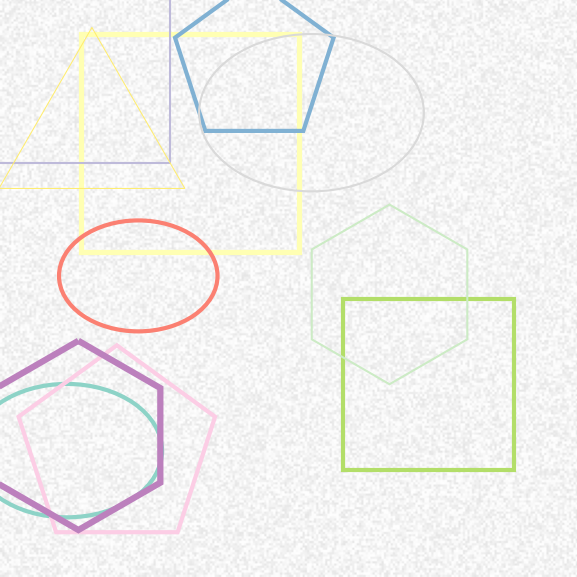[{"shape": "oval", "thickness": 2, "radius": 0.83, "center": [0.116, 0.219]}, {"shape": "square", "thickness": 2.5, "radius": 0.94, "center": [0.329, 0.752]}, {"shape": "square", "thickness": 1, "radius": 0.76, "center": [0.142, 0.868]}, {"shape": "oval", "thickness": 2, "radius": 0.69, "center": [0.239, 0.521]}, {"shape": "pentagon", "thickness": 2, "radius": 0.72, "center": [0.44, 0.889]}, {"shape": "square", "thickness": 2, "radius": 0.74, "center": [0.742, 0.333]}, {"shape": "pentagon", "thickness": 2, "radius": 0.89, "center": [0.202, 0.222]}, {"shape": "oval", "thickness": 1, "radius": 0.97, "center": [0.539, 0.804]}, {"shape": "hexagon", "thickness": 3, "radius": 0.82, "center": [0.136, 0.245]}, {"shape": "hexagon", "thickness": 1, "radius": 0.78, "center": [0.674, 0.489]}, {"shape": "triangle", "thickness": 0.5, "radius": 0.93, "center": [0.159, 0.766]}]